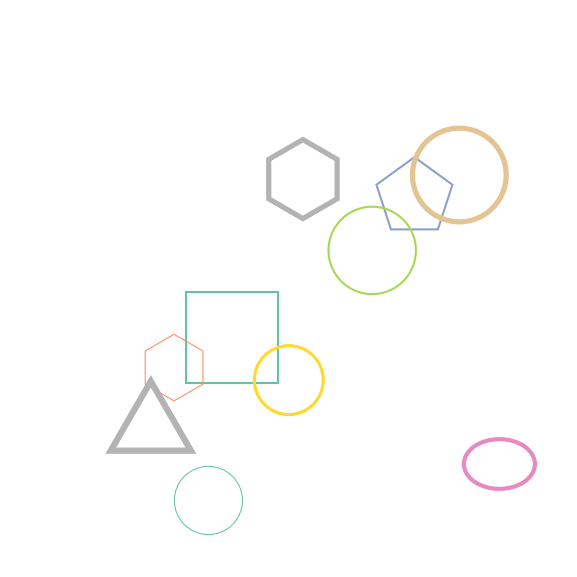[{"shape": "circle", "thickness": 0.5, "radius": 0.3, "center": [0.361, 0.133]}, {"shape": "square", "thickness": 1, "radius": 0.4, "center": [0.401, 0.415]}, {"shape": "hexagon", "thickness": 0.5, "radius": 0.29, "center": [0.301, 0.363]}, {"shape": "pentagon", "thickness": 1, "radius": 0.35, "center": [0.718, 0.658]}, {"shape": "oval", "thickness": 2, "radius": 0.31, "center": [0.865, 0.196]}, {"shape": "circle", "thickness": 1, "radius": 0.38, "center": [0.644, 0.566]}, {"shape": "circle", "thickness": 1.5, "radius": 0.3, "center": [0.5, 0.341]}, {"shape": "circle", "thickness": 2.5, "radius": 0.41, "center": [0.795, 0.696]}, {"shape": "triangle", "thickness": 3, "radius": 0.4, "center": [0.261, 0.259]}, {"shape": "hexagon", "thickness": 2.5, "radius": 0.34, "center": [0.525, 0.689]}]